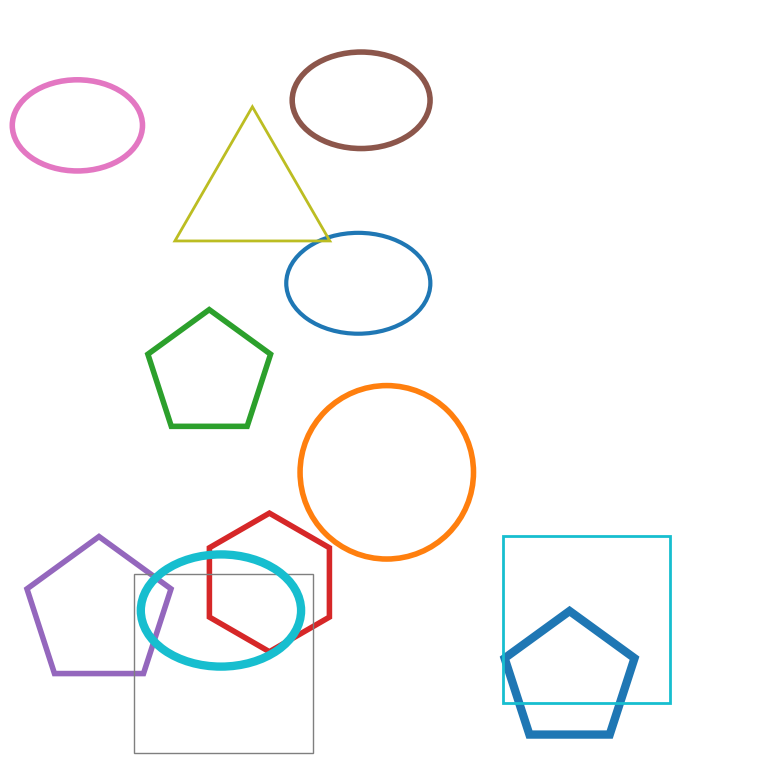[{"shape": "pentagon", "thickness": 3, "radius": 0.44, "center": [0.74, 0.118]}, {"shape": "oval", "thickness": 1.5, "radius": 0.47, "center": [0.465, 0.632]}, {"shape": "circle", "thickness": 2, "radius": 0.56, "center": [0.502, 0.387]}, {"shape": "pentagon", "thickness": 2, "radius": 0.42, "center": [0.272, 0.514]}, {"shape": "hexagon", "thickness": 2, "radius": 0.45, "center": [0.35, 0.244]}, {"shape": "pentagon", "thickness": 2, "radius": 0.49, "center": [0.129, 0.205]}, {"shape": "oval", "thickness": 2, "radius": 0.45, "center": [0.469, 0.87]}, {"shape": "oval", "thickness": 2, "radius": 0.42, "center": [0.1, 0.837]}, {"shape": "square", "thickness": 0.5, "radius": 0.58, "center": [0.29, 0.138]}, {"shape": "triangle", "thickness": 1, "radius": 0.58, "center": [0.328, 0.745]}, {"shape": "square", "thickness": 1, "radius": 0.54, "center": [0.762, 0.195]}, {"shape": "oval", "thickness": 3, "radius": 0.52, "center": [0.287, 0.207]}]